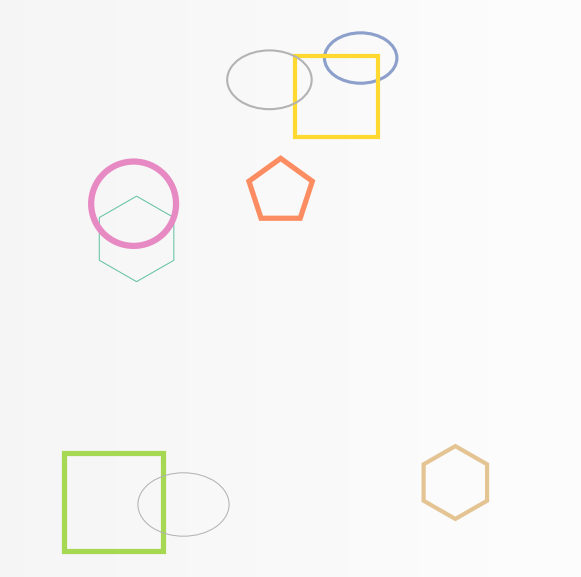[{"shape": "hexagon", "thickness": 0.5, "radius": 0.37, "center": [0.235, 0.585]}, {"shape": "pentagon", "thickness": 2.5, "radius": 0.29, "center": [0.483, 0.668]}, {"shape": "oval", "thickness": 1.5, "radius": 0.31, "center": [0.621, 0.899]}, {"shape": "circle", "thickness": 3, "radius": 0.37, "center": [0.23, 0.646]}, {"shape": "square", "thickness": 2.5, "radius": 0.43, "center": [0.196, 0.13]}, {"shape": "square", "thickness": 2, "radius": 0.35, "center": [0.579, 0.832]}, {"shape": "hexagon", "thickness": 2, "radius": 0.32, "center": [0.783, 0.164]}, {"shape": "oval", "thickness": 1, "radius": 0.36, "center": [0.464, 0.861]}, {"shape": "oval", "thickness": 0.5, "radius": 0.39, "center": [0.316, 0.126]}]